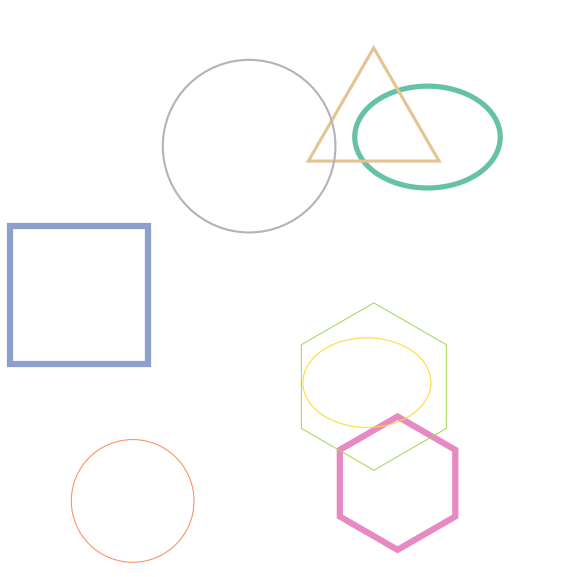[{"shape": "oval", "thickness": 2.5, "radius": 0.63, "center": [0.74, 0.762]}, {"shape": "circle", "thickness": 0.5, "radius": 0.53, "center": [0.23, 0.132]}, {"shape": "square", "thickness": 3, "radius": 0.6, "center": [0.136, 0.488]}, {"shape": "hexagon", "thickness": 3, "radius": 0.58, "center": [0.688, 0.162]}, {"shape": "hexagon", "thickness": 0.5, "radius": 0.72, "center": [0.647, 0.33]}, {"shape": "oval", "thickness": 0.5, "radius": 0.55, "center": [0.635, 0.337]}, {"shape": "triangle", "thickness": 1.5, "radius": 0.65, "center": [0.647, 0.786]}, {"shape": "circle", "thickness": 1, "radius": 0.75, "center": [0.431, 0.746]}]